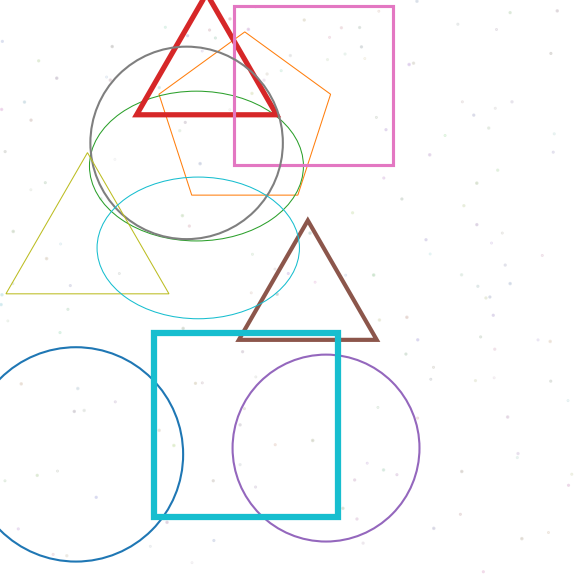[{"shape": "circle", "thickness": 1, "radius": 0.93, "center": [0.132, 0.212]}, {"shape": "pentagon", "thickness": 0.5, "radius": 0.78, "center": [0.424, 0.788]}, {"shape": "oval", "thickness": 0.5, "radius": 0.93, "center": [0.34, 0.712]}, {"shape": "triangle", "thickness": 2.5, "radius": 0.7, "center": [0.358, 0.87]}, {"shape": "circle", "thickness": 1, "radius": 0.81, "center": [0.565, 0.223]}, {"shape": "triangle", "thickness": 2, "radius": 0.69, "center": [0.533, 0.48]}, {"shape": "square", "thickness": 1.5, "radius": 0.69, "center": [0.543, 0.851]}, {"shape": "circle", "thickness": 1, "radius": 0.83, "center": [0.323, 0.752]}, {"shape": "triangle", "thickness": 0.5, "radius": 0.82, "center": [0.151, 0.572]}, {"shape": "oval", "thickness": 0.5, "radius": 0.88, "center": [0.343, 0.57]}, {"shape": "square", "thickness": 3, "radius": 0.8, "center": [0.426, 0.264]}]